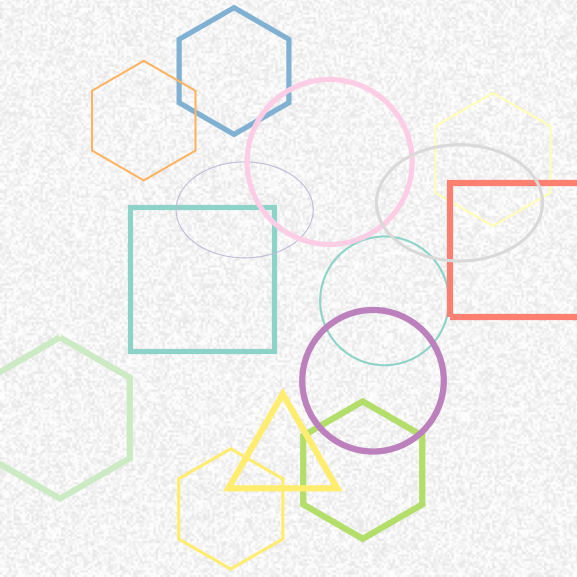[{"shape": "circle", "thickness": 1, "radius": 0.56, "center": [0.666, 0.478]}, {"shape": "square", "thickness": 2.5, "radius": 0.62, "center": [0.349, 0.516]}, {"shape": "hexagon", "thickness": 1, "radius": 0.58, "center": [0.854, 0.723]}, {"shape": "oval", "thickness": 0.5, "radius": 0.59, "center": [0.424, 0.636]}, {"shape": "square", "thickness": 3, "radius": 0.58, "center": [0.895, 0.566]}, {"shape": "hexagon", "thickness": 2.5, "radius": 0.55, "center": [0.405, 0.876]}, {"shape": "hexagon", "thickness": 1, "radius": 0.52, "center": [0.249, 0.79]}, {"shape": "hexagon", "thickness": 3, "radius": 0.59, "center": [0.628, 0.185]}, {"shape": "circle", "thickness": 2.5, "radius": 0.71, "center": [0.571, 0.719]}, {"shape": "oval", "thickness": 1.5, "radius": 0.72, "center": [0.796, 0.648]}, {"shape": "circle", "thickness": 3, "radius": 0.61, "center": [0.646, 0.34]}, {"shape": "hexagon", "thickness": 3, "radius": 0.7, "center": [0.104, 0.275]}, {"shape": "triangle", "thickness": 3, "radius": 0.54, "center": [0.49, 0.208]}, {"shape": "hexagon", "thickness": 1.5, "radius": 0.52, "center": [0.4, 0.118]}]